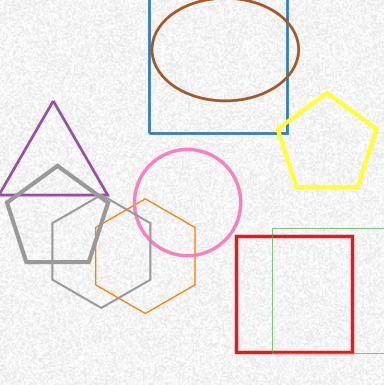[{"shape": "square", "thickness": 2.5, "radius": 0.75, "center": [0.764, 0.236]}, {"shape": "square", "thickness": 2, "radius": 0.9, "center": [0.566, 0.835]}, {"shape": "square", "thickness": 0.5, "radius": 0.81, "center": [0.869, 0.245]}, {"shape": "triangle", "thickness": 2, "radius": 0.82, "center": [0.138, 0.575]}, {"shape": "hexagon", "thickness": 1, "radius": 0.74, "center": [0.377, 0.335]}, {"shape": "pentagon", "thickness": 3, "radius": 0.68, "center": [0.85, 0.623]}, {"shape": "oval", "thickness": 2, "radius": 0.95, "center": [0.585, 0.871]}, {"shape": "circle", "thickness": 2.5, "radius": 0.69, "center": [0.487, 0.474]}, {"shape": "hexagon", "thickness": 1.5, "radius": 0.73, "center": [0.263, 0.347]}, {"shape": "pentagon", "thickness": 3, "radius": 0.69, "center": [0.149, 0.431]}]